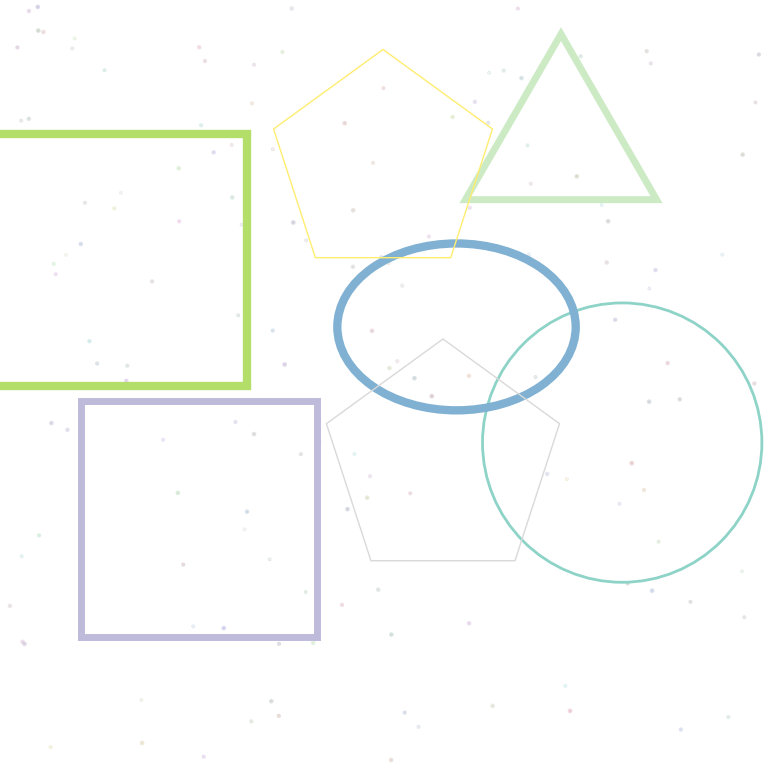[{"shape": "circle", "thickness": 1, "radius": 0.91, "center": [0.808, 0.425]}, {"shape": "square", "thickness": 2.5, "radius": 0.77, "center": [0.259, 0.326]}, {"shape": "oval", "thickness": 3, "radius": 0.77, "center": [0.593, 0.575]}, {"shape": "square", "thickness": 3, "radius": 0.82, "center": [0.157, 0.662]}, {"shape": "pentagon", "thickness": 0.5, "radius": 0.8, "center": [0.575, 0.401]}, {"shape": "triangle", "thickness": 2.5, "radius": 0.72, "center": [0.729, 0.812]}, {"shape": "pentagon", "thickness": 0.5, "radius": 0.75, "center": [0.497, 0.786]}]